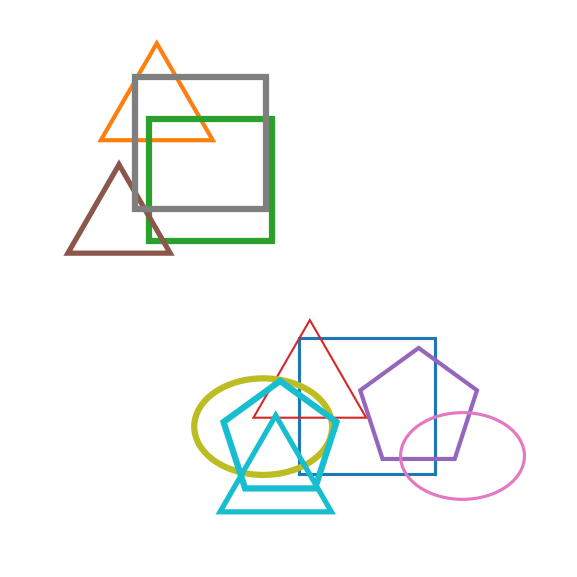[{"shape": "square", "thickness": 1.5, "radius": 0.59, "center": [0.636, 0.296]}, {"shape": "triangle", "thickness": 2, "radius": 0.56, "center": [0.272, 0.812]}, {"shape": "square", "thickness": 3, "radius": 0.53, "center": [0.365, 0.687]}, {"shape": "triangle", "thickness": 1, "radius": 0.56, "center": [0.536, 0.332]}, {"shape": "pentagon", "thickness": 2, "radius": 0.53, "center": [0.725, 0.29]}, {"shape": "triangle", "thickness": 2.5, "radius": 0.51, "center": [0.206, 0.612]}, {"shape": "oval", "thickness": 1.5, "radius": 0.54, "center": [0.801, 0.21]}, {"shape": "square", "thickness": 3, "radius": 0.57, "center": [0.347, 0.752]}, {"shape": "oval", "thickness": 3, "radius": 0.6, "center": [0.456, 0.26]}, {"shape": "pentagon", "thickness": 3, "radius": 0.51, "center": [0.485, 0.237]}, {"shape": "triangle", "thickness": 2.5, "radius": 0.56, "center": [0.477, 0.168]}]